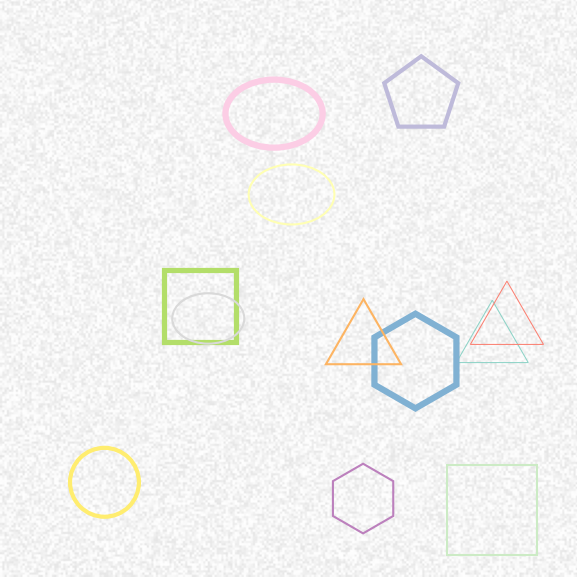[{"shape": "triangle", "thickness": 0.5, "radius": 0.36, "center": [0.852, 0.407]}, {"shape": "oval", "thickness": 1, "radius": 0.37, "center": [0.505, 0.662]}, {"shape": "pentagon", "thickness": 2, "radius": 0.34, "center": [0.729, 0.834]}, {"shape": "triangle", "thickness": 0.5, "radius": 0.37, "center": [0.878, 0.439]}, {"shape": "hexagon", "thickness": 3, "radius": 0.41, "center": [0.719, 0.374]}, {"shape": "triangle", "thickness": 1, "radius": 0.38, "center": [0.629, 0.406]}, {"shape": "square", "thickness": 2.5, "radius": 0.31, "center": [0.347, 0.47]}, {"shape": "oval", "thickness": 3, "radius": 0.42, "center": [0.475, 0.802]}, {"shape": "oval", "thickness": 1, "radius": 0.31, "center": [0.361, 0.448]}, {"shape": "hexagon", "thickness": 1, "radius": 0.3, "center": [0.629, 0.136]}, {"shape": "square", "thickness": 1, "radius": 0.39, "center": [0.853, 0.116]}, {"shape": "circle", "thickness": 2, "radius": 0.3, "center": [0.181, 0.164]}]